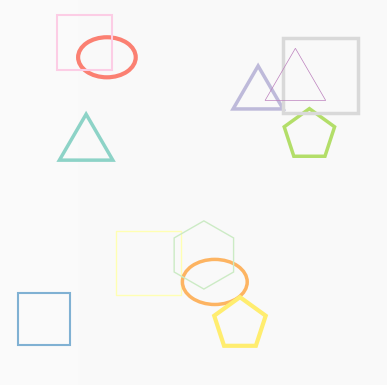[{"shape": "triangle", "thickness": 2.5, "radius": 0.4, "center": [0.222, 0.624]}, {"shape": "square", "thickness": 1, "radius": 0.42, "center": [0.384, 0.317]}, {"shape": "triangle", "thickness": 2.5, "radius": 0.37, "center": [0.666, 0.754]}, {"shape": "oval", "thickness": 3, "radius": 0.37, "center": [0.276, 0.851]}, {"shape": "square", "thickness": 1.5, "radius": 0.34, "center": [0.113, 0.172]}, {"shape": "oval", "thickness": 2.5, "radius": 0.42, "center": [0.554, 0.268]}, {"shape": "pentagon", "thickness": 2.5, "radius": 0.34, "center": [0.798, 0.649]}, {"shape": "square", "thickness": 1.5, "radius": 0.36, "center": [0.217, 0.889]}, {"shape": "square", "thickness": 2.5, "radius": 0.48, "center": [0.827, 0.803]}, {"shape": "triangle", "thickness": 0.5, "radius": 0.45, "center": [0.762, 0.784]}, {"shape": "hexagon", "thickness": 1, "radius": 0.44, "center": [0.526, 0.338]}, {"shape": "pentagon", "thickness": 3, "radius": 0.35, "center": [0.619, 0.158]}]